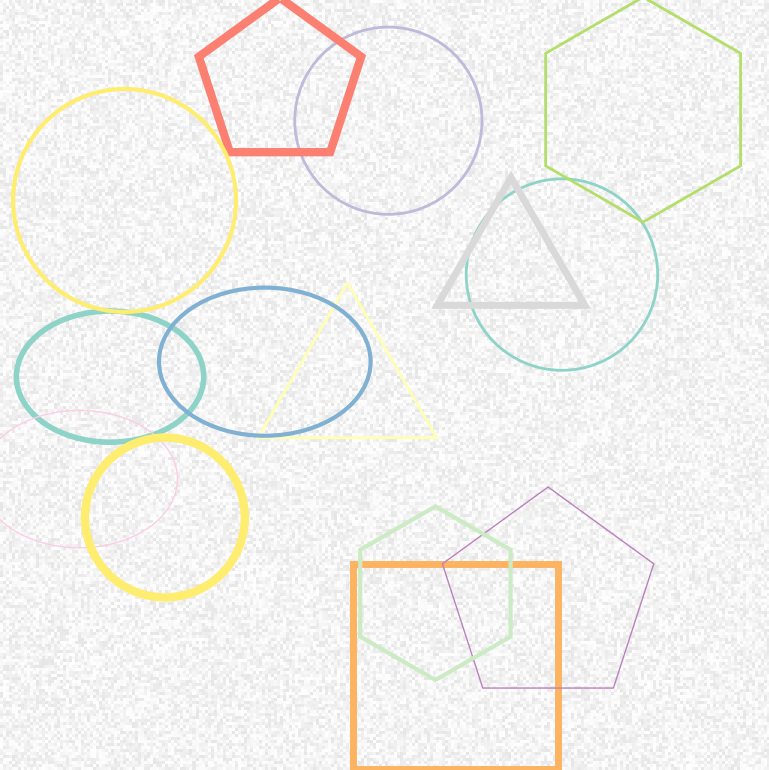[{"shape": "oval", "thickness": 2, "radius": 0.61, "center": [0.143, 0.511]}, {"shape": "circle", "thickness": 1, "radius": 0.62, "center": [0.73, 0.643]}, {"shape": "triangle", "thickness": 1, "radius": 0.67, "center": [0.451, 0.499]}, {"shape": "circle", "thickness": 1, "radius": 0.61, "center": [0.504, 0.843]}, {"shape": "pentagon", "thickness": 3, "radius": 0.55, "center": [0.364, 0.892]}, {"shape": "oval", "thickness": 1.5, "radius": 0.69, "center": [0.344, 0.53]}, {"shape": "square", "thickness": 2.5, "radius": 0.67, "center": [0.592, 0.134]}, {"shape": "hexagon", "thickness": 1, "radius": 0.73, "center": [0.835, 0.858]}, {"shape": "oval", "thickness": 0.5, "radius": 0.64, "center": [0.103, 0.378]}, {"shape": "triangle", "thickness": 2.5, "radius": 0.55, "center": [0.664, 0.659]}, {"shape": "pentagon", "thickness": 0.5, "radius": 0.72, "center": [0.712, 0.223]}, {"shape": "hexagon", "thickness": 1.5, "radius": 0.56, "center": [0.565, 0.23]}, {"shape": "circle", "thickness": 3, "radius": 0.52, "center": [0.214, 0.328]}, {"shape": "circle", "thickness": 1.5, "radius": 0.72, "center": [0.162, 0.74]}]